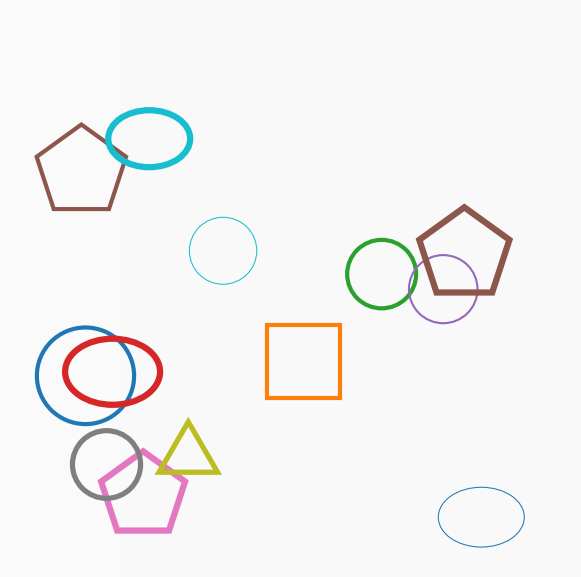[{"shape": "circle", "thickness": 2, "radius": 0.42, "center": [0.147, 0.348]}, {"shape": "oval", "thickness": 0.5, "radius": 0.37, "center": [0.828, 0.104]}, {"shape": "square", "thickness": 2, "radius": 0.32, "center": [0.522, 0.373]}, {"shape": "circle", "thickness": 2, "radius": 0.3, "center": [0.657, 0.525]}, {"shape": "oval", "thickness": 3, "radius": 0.41, "center": [0.194, 0.355]}, {"shape": "circle", "thickness": 1, "radius": 0.29, "center": [0.763, 0.498]}, {"shape": "pentagon", "thickness": 2, "radius": 0.4, "center": [0.14, 0.703]}, {"shape": "pentagon", "thickness": 3, "radius": 0.41, "center": [0.799, 0.559]}, {"shape": "pentagon", "thickness": 3, "radius": 0.38, "center": [0.246, 0.142]}, {"shape": "circle", "thickness": 2.5, "radius": 0.29, "center": [0.183, 0.195]}, {"shape": "triangle", "thickness": 2.5, "radius": 0.29, "center": [0.324, 0.21]}, {"shape": "oval", "thickness": 3, "radius": 0.35, "center": [0.257, 0.759]}, {"shape": "circle", "thickness": 0.5, "radius": 0.29, "center": [0.384, 0.565]}]